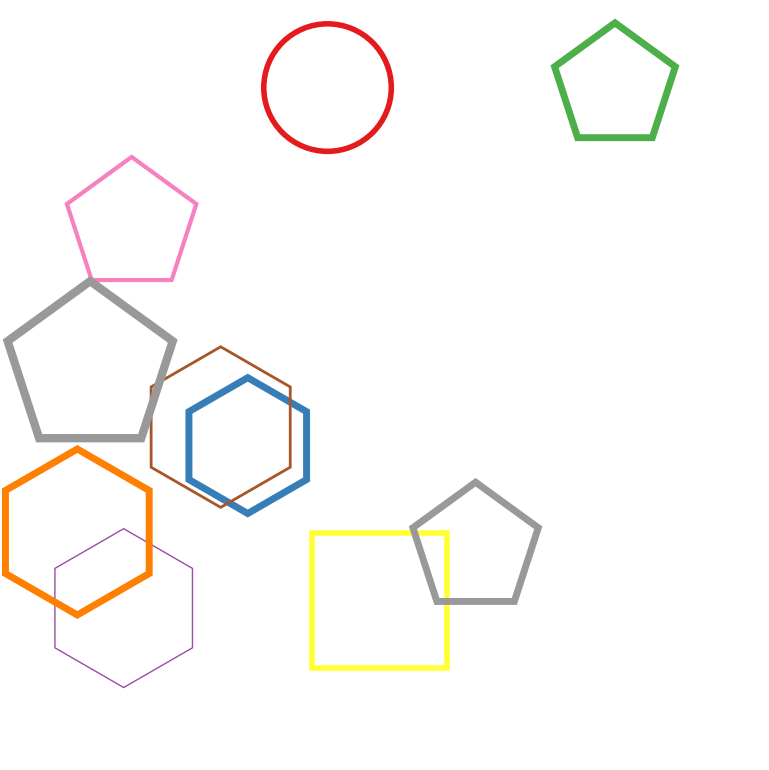[{"shape": "circle", "thickness": 2, "radius": 0.41, "center": [0.425, 0.886]}, {"shape": "hexagon", "thickness": 2.5, "radius": 0.44, "center": [0.322, 0.421]}, {"shape": "pentagon", "thickness": 2.5, "radius": 0.41, "center": [0.799, 0.888]}, {"shape": "hexagon", "thickness": 0.5, "radius": 0.52, "center": [0.161, 0.21]}, {"shape": "hexagon", "thickness": 2.5, "radius": 0.54, "center": [0.1, 0.309]}, {"shape": "square", "thickness": 2, "radius": 0.44, "center": [0.493, 0.22]}, {"shape": "hexagon", "thickness": 1, "radius": 0.52, "center": [0.287, 0.445]}, {"shape": "pentagon", "thickness": 1.5, "radius": 0.44, "center": [0.171, 0.708]}, {"shape": "pentagon", "thickness": 2.5, "radius": 0.43, "center": [0.618, 0.288]}, {"shape": "pentagon", "thickness": 3, "radius": 0.56, "center": [0.117, 0.522]}]